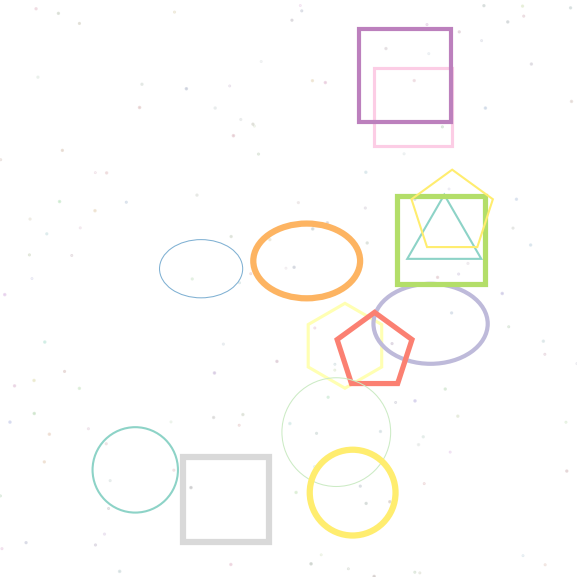[{"shape": "triangle", "thickness": 1, "radius": 0.37, "center": [0.769, 0.588]}, {"shape": "circle", "thickness": 1, "radius": 0.37, "center": [0.234, 0.185]}, {"shape": "hexagon", "thickness": 1.5, "radius": 0.37, "center": [0.597, 0.4]}, {"shape": "oval", "thickness": 2, "radius": 0.49, "center": [0.746, 0.438]}, {"shape": "pentagon", "thickness": 2.5, "radius": 0.34, "center": [0.649, 0.39]}, {"shape": "oval", "thickness": 0.5, "radius": 0.36, "center": [0.348, 0.534]}, {"shape": "oval", "thickness": 3, "radius": 0.46, "center": [0.531, 0.547]}, {"shape": "square", "thickness": 2.5, "radius": 0.38, "center": [0.764, 0.584]}, {"shape": "square", "thickness": 1.5, "radius": 0.34, "center": [0.715, 0.814]}, {"shape": "square", "thickness": 3, "radius": 0.37, "center": [0.391, 0.134]}, {"shape": "square", "thickness": 2, "radius": 0.4, "center": [0.701, 0.869]}, {"shape": "circle", "thickness": 0.5, "radius": 0.47, "center": [0.582, 0.251]}, {"shape": "pentagon", "thickness": 1, "radius": 0.37, "center": [0.783, 0.631]}, {"shape": "circle", "thickness": 3, "radius": 0.37, "center": [0.611, 0.146]}]